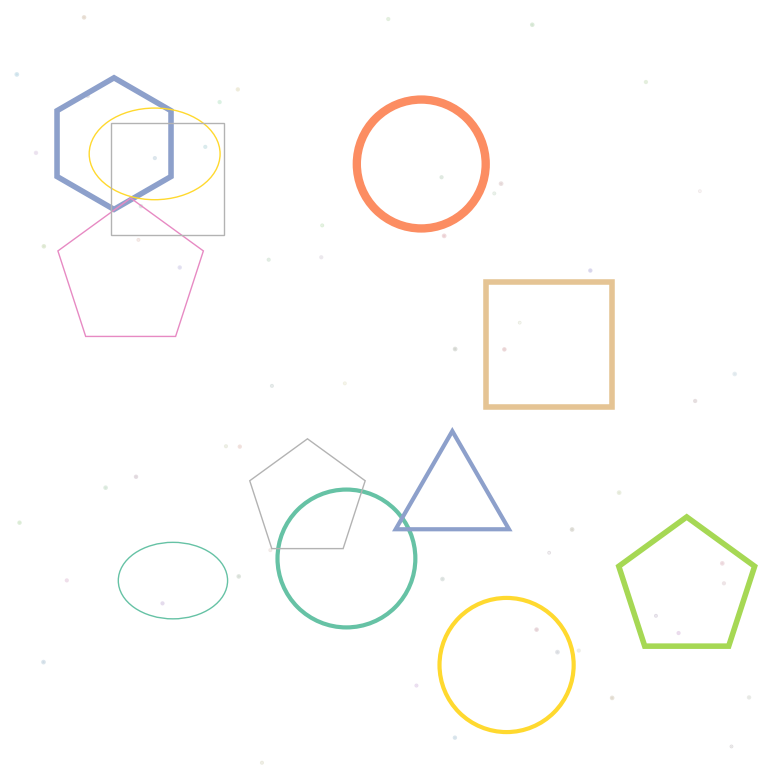[{"shape": "oval", "thickness": 0.5, "radius": 0.35, "center": [0.225, 0.246]}, {"shape": "circle", "thickness": 1.5, "radius": 0.45, "center": [0.45, 0.275]}, {"shape": "circle", "thickness": 3, "radius": 0.42, "center": [0.547, 0.787]}, {"shape": "hexagon", "thickness": 2, "radius": 0.43, "center": [0.148, 0.813]}, {"shape": "triangle", "thickness": 1.5, "radius": 0.42, "center": [0.587, 0.355]}, {"shape": "pentagon", "thickness": 0.5, "radius": 0.5, "center": [0.17, 0.643]}, {"shape": "pentagon", "thickness": 2, "radius": 0.46, "center": [0.892, 0.236]}, {"shape": "circle", "thickness": 1.5, "radius": 0.44, "center": [0.658, 0.136]}, {"shape": "oval", "thickness": 0.5, "radius": 0.42, "center": [0.201, 0.8]}, {"shape": "square", "thickness": 2, "radius": 0.41, "center": [0.713, 0.553]}, {"shape": "square", "thickness": 0.5, "radius": 0.37, "center": [0.218, 0.767]}, {"shape": "pentagon", "thickness": 0.5, "radius": 0.39, "center": [0.399, 0.351]}]